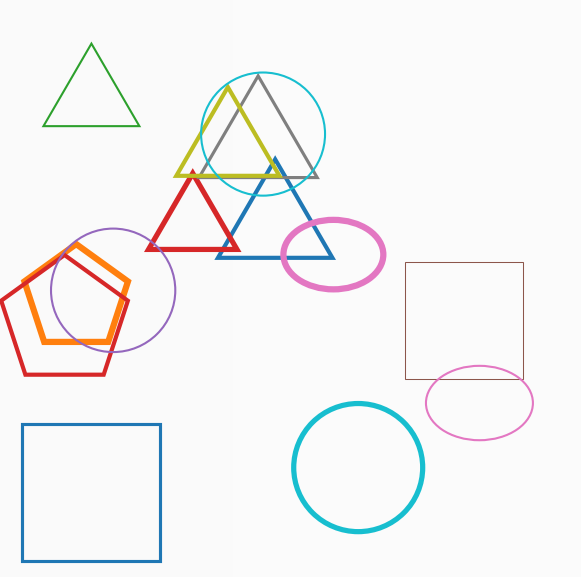[{"shape": "triangle", "thickness": 2, "radius": 0.57, "center": [0.473, 0.61]}, {"shape": "square", "thickness": 1.5, "radius": 0.6, "center": [0.157, 0.147]}, {"shape": "pentagon", "thickness": 3, "radius": 0.47, "center": [0.131, 0.483]}, {"shape": "triangle", "thickness": 1, "radius": 0.48, "center": [0.157, 0.828]}, {"shape": "pentagon", "thickness": 2, "radius": 0.57, "center": [0.111, 0.443]}, {"shape": "triangle", "thickness": 2.5, "radius": 0.44, "center": [0.332, 0.611]}, {"shape": "circle", "thickness": 1, "radius": 0.53, "center": [0.195, 0.496]}, {"shape": "square", "thickness": 0.5, "radius": 0.51, "center": [0.798, 0.444]}, {"shape": "oval", "thickness": 3, "radius": 0.43, "center": [0.574, 0.558]}, {"shape": "oval", "thickness": 1, "radius": 0.46, "center": [0.825, 0.301]}, {"shape": "triangle", "thickness": 1.5, "radius": 0.59, "center": [0.444, 0.75]}, {"shape": "triangle", "thickness": 2, "radius": 0.51, "center": [0.392, 0.746]}, {"shape": "circle", "thickness": 2.5, "radius": 0.55, "center": [0.616, 0.189]}, {"shape": "circle", "thickness": 1, "radius": 0.53, "center": [0.453, 0.767]}]